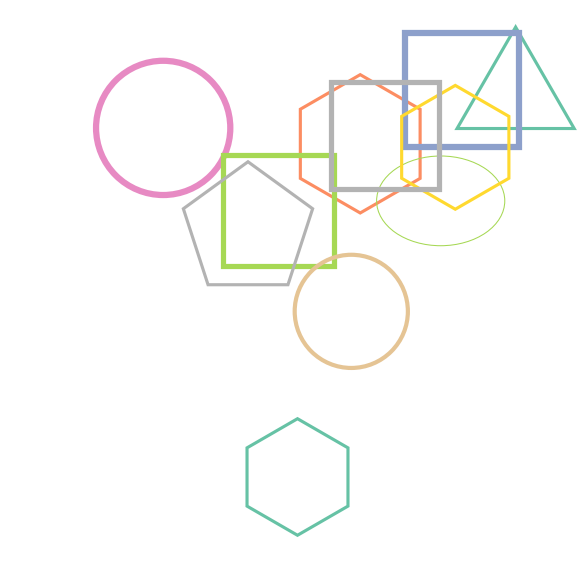[{"shape": "triangle", "thickness": 1.5, "radius": 0.59, "center": [0.893, 0.835]}, {"shape": "hexagon", "thickness": 1.5, "radius": 0.5, "center": [0.515, 0.173]}, {"shape": "hexagon", "thickness": 1.5, "radius": 0.6, "center": [0.624, 0.75]}, {"shape": "square", "thickness": 3, "radius": 0.49, "center": [0.8, 0.843]}, {"shape": "circle", "thickness": 3, "radius": 0.58, "center": [0.283, 0.778]}, {"shape": "oval", "thickness": 0.5, "radius": 0.55, "center": [0.763, 0.651]}, {"shape": "square", "thickness": 2.5, "radius": 0.48, "center": [0.483, 0.634]}, {"shape": "hexagon", "thickness": 1.5, "radius": 0.54, "center": [0.788, 0.744]}, {"shape": "circle", "thickness": 2, "radius": 0.49, "center": [0.608, 0.46]}, {"shape": "pentagon", "thickness": 1.5, "radius": 0.59, "center": [0.429, 0.601]}, {"shape": "square", "thickness": 2.5, "radius": 0.46, "center": [0.667, 0.764]}]